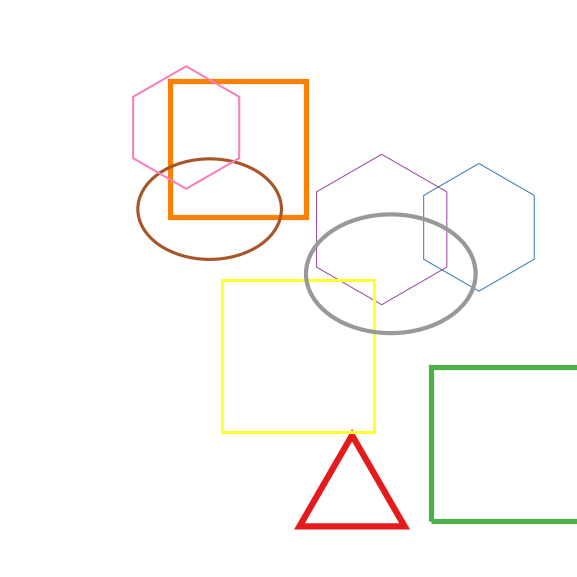[{"shape": "triangle", "thickness": 3, "radius": 0.53, "center": [0.61, 0.14]}, {"shape": "hexagon", "thickness": 0.5, "radius": 0.55, "center": [0.829, 0.606]}, {"shape": "square", "thickness": 2.5, "radius": 0.67, "center": [0.879, 0.23]}, {"shape": "hexagon", "thickness": 0.5, "radius": 0.65, "center": [0.661, 0.602]}, {"shape": "square", "thickness": 2.5, "radius": 0.59, "center": [0.412, 0.741]}, {"shape": "square", "thickness": 1.5, "radius": 0.66, "center": [0.516, 0.383]}, {"shape": "oval", "thickness": 1.5, "radius": 0.62, "center": [0.363, 0.637]}, {"shape": "hexagon", "thickness": 1, "radius": 0.53, "center": [0.322, 0.778]}, {"shape": "oval", "thickness": 2, "radius": 0.73, "center": [0.677, 0.525]}]